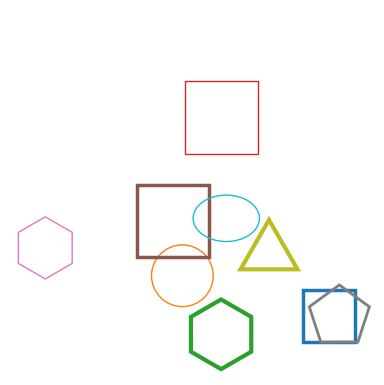[{"shape": "square", "thickness": 2.5, "radius": 0.34, "center": [0.855, 0.18]}, {"shape": "circle", "thickness": 1, "radius": 0.4, "center": [0.474, 0.284]}, {"shape": "hexagon", "thickness": 3, "radius": 0.45, "center": [0.574, 0.132]}, {"shape": "square", "thickness": 1, "radius": 0.47, "center": [0.575, 0.694]}, {"shape": "square", "thickness": 2.5, "radius": 0.46, "center": [0.449, 0.426]}, {"shape": "hexagon", "thickness": 1, "radius": 0.4, "center": [0.118, 0.356]}, {"shape": "pentagon", "thickness": 2, "radius": 0.41, "center": [0.881, 0.178]}, {"shape": "triangle", "thickness": 3, "radius": 0.43, "center": [0.699, 0.343]}, {"shape": "oval", "thickness": 1, "radius": 0.43, "center": [0.588, 0.433]}]